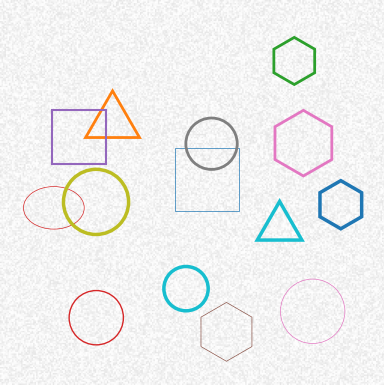[{"shape": "hexagon", "thickness": 2.5, "radius": 0.31, "center": [0.885, 0.468]}, {"shape": "square", "thickness": 0.5, "radius": 0.41, "center": [0.538, 0.534]}, {"shape": "triangle", "thickness": 2, "radius": 0.4, "center": [0.292, 0.683]}, {"shape": "hexagon", "thickness": 2, "radius": 0.31, "center": [0.764, 0.842]}, {"shape": "circle", "thickness": 1, "radius": 0.35, "center": [0.25, 0.175]}, {"shape": "oval", "thickness": 0.5, "radius": 0.39, "center": [0.14, 0.46]}, {"shape": "square", "thickness": 1.5, "radius": 0.35, "center": [0.205, 0.644]}, {"shape": "hexagon", "thickness": 0.5, "radius": 0.38, "center": [0.588, 0.138]}, {"shape": "hexagon", "thickness": 2, "radius": 0.43, "center": [0.788, 0.628]}, {"shape": "circle", "thickness": 0.5, "radius": 0.42, "center": [0.812, 0.191]}, {"shape": "circle", "thickness": 2, "radius": 0.33, "center": [0.549, 0.627]}, {"shape": "circle", "thickness": 2.5, "radius": 0.42, "center": [0.249, 0.476]}, {"shape": "triangle", "thickness": 2.5, "radius": 0.33, "center": [0.726, 0.41]}, {"shape": "circle", "thickness": 2.5, "radius": 0.29, "center": [0.483, 0.25]}]